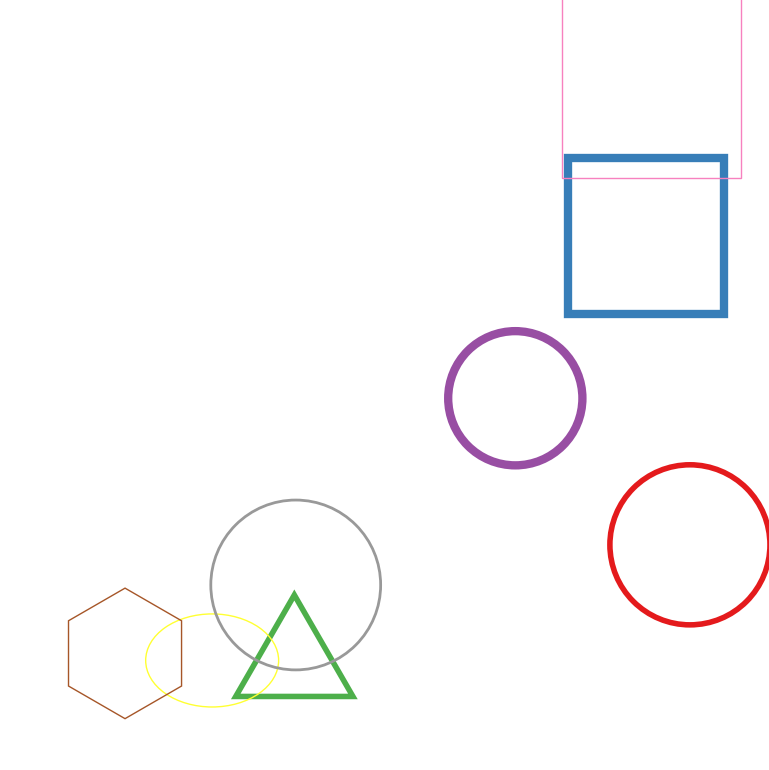[{"shape": "circle", "thickness": 2, "radius": 0.52, "center": [0.896, 0.292]}, {"shape": "square", "thickness": 3, "radius": 0.51, "center": [0.839, 0.693]}, {"shape": "triangle", "thickness": 2, "radius": 0.44, "center": [0.382, 0.139]}, {"shape": "circle", "thickness": 3, "radius": 0.44, "center": [0.669, 0.483]}, {"shape": "oval", "thickness": 0.5, "radius": 0.43, "center": [0.276, 0.142]}, {"shape": "hexagon", "thickness": 0.5, "radius": 0.42, "center": [0.162, 0.151]}, {"shape": "square", "thickness": 0.5, "radius": 0.58, "center": [0.846, 0.885]}, {"shape": "circle", "thickness": 1, "radius": 0.55, "center": [0.384, 0.24]}]